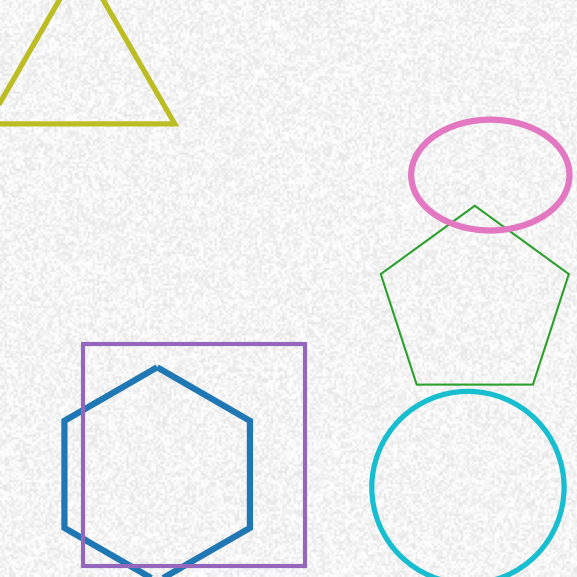[{"shape": "hexagon", "thickness": 3, "radius": 0.93, "center": [0.272, 0.178]}, {"shape": "pentagon", "thickness": 1, "radius": 0.86, "center": [0.822, 0.472]}, {"shape": "square", "thickness": 2, "radius": 0.96, "center": [0.336, 0.211]}, {"shape": "oval", "thickness": 3, "radius": 0.69, "center": [0.849, 0.696]}, {"shape": "triangle", "thickness": 2.5, "radius": 0.93, "center": [0.141, 0.878]}, {"shape": "circle", "thickness": 2.5, "radius": 0.83, "center": [0.81, 0.155]}]